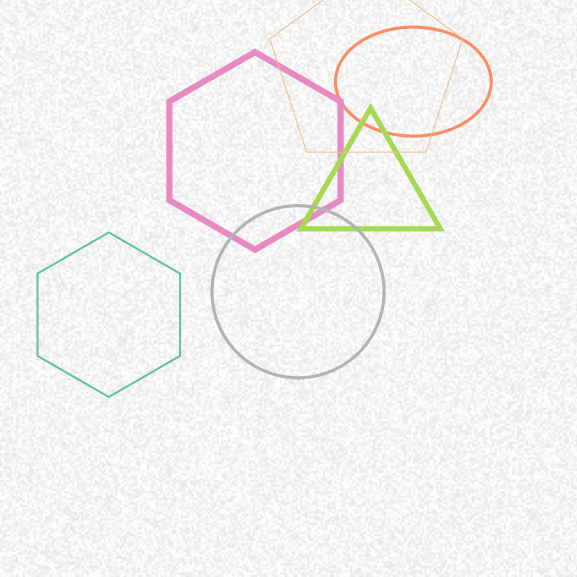[{"shape": "hexagon", "thickness": 1, "radius": 0.71, "center": [0.188, 0.454]}, {"shape": "oval", "thickness": 1.5, "radius": 0.67, "center": [0.716, 0.858]}, {"shape": "hexagon", "thickness": 3, "radius": 0.86, "center": [0.442, 0.738]}, {"shape": "triangle", "thickness": 2.5, "radius": 0.7, "center": [0.642, 0.673]}, {"shape": "pentagon", "thickness": 0.5, "radius": 0.88, "center": [0.634, 0.878]}, {"shape": "circle", "thickness": 1.5, "radius": 0.75, "center": [0.516, 0.494]}]